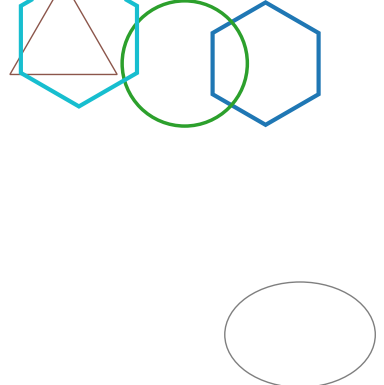[{"shape": "hexagon", "thickness": 3, "radius": 0.79, "center": [0.69, 0.835]}, {"shape": "circle", "thickness": 2.5, "radius": 0.81, "center": [0.48, 0.835]}, {"shape": "triangle", "thickness": 1, "radius": 0.8, "center": [0.165, 0.887]}, {"shape": "oval", "thickness": 1, "radius": 0.98, "center": [0.779, 0.131]}, {"shape": "hexagon", "thickness": 3, "radius": 0.87, "center": [0.205, 0.898]}]